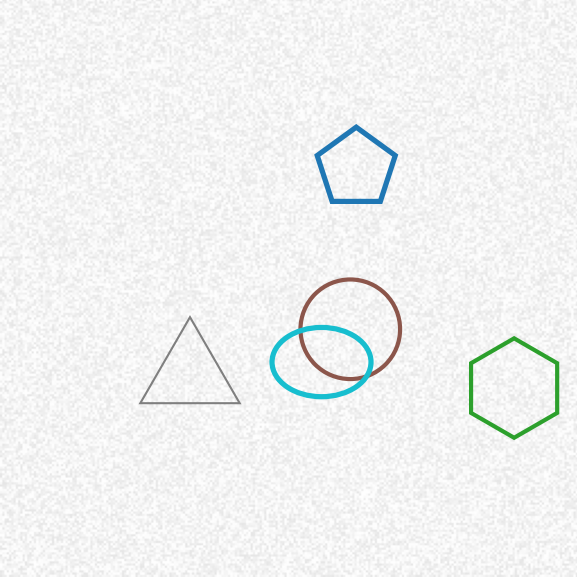[{"shape": "pentagon", "thickness": 2.5, "radius": 0.36, "center": [0.617, 0.708]}, {"shape": "hexagon", "thickness": 2, "radius": 0.43, "center": [0.89, 0.327]}, {"shape": "circle", "thickness": 2, "radius": 0.43, "center": [0.607, 0.429]}, {"shape": "triangle", "thickness": 1, "radius": 0.5, "center": [0.329, 0.351]}, {"shape": "oval", "thickness": 2.5, "radius": 0.43, "center": [0.557, 0.372]}]